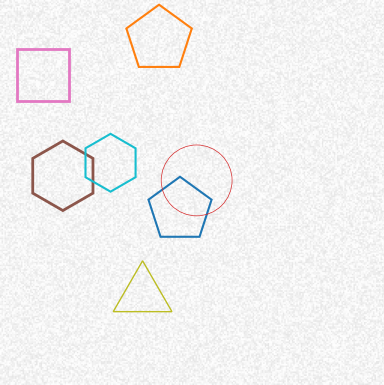[{"shape": "pentagon", "thickness": 1.5, "radius": 0.43, "center": [0.468, 0.455]}, {"shape": "pentagon", "thickness": 1.5, "radius": 0.45, "center": [0.413, 0.898]}, {"shape": "circle", "thickness": 0.5, "radius": 0.46, "center": [0.511, 0.531]}, {"shape": "hexagon", "thickness": 2, "radius": 0.45, "center": [0.163, 0.543]}, {"shape": "square", "thickness": 2, "radius": 0.33, "center": [0.112, 0.805]}, {"shape": "triangle", "thickness": 1, "radius": 0.44, "center": [0.37, 0.235]}, {"shape": "hexagon", "thickness": 1.5, "radius": 0.38, "center": [0.287, 0.577]}]